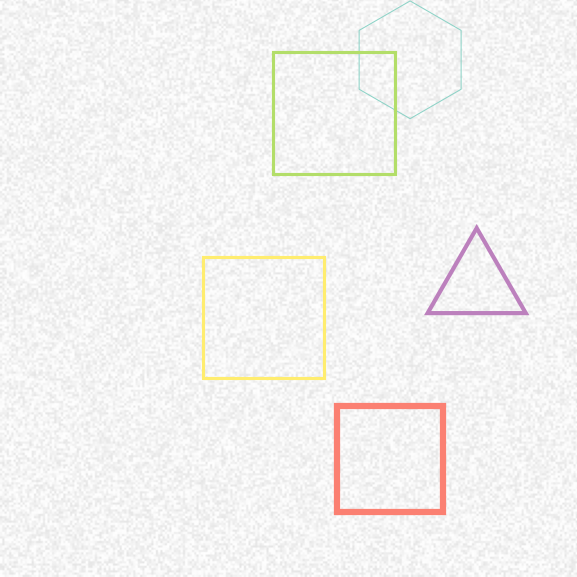[{"shape": "hexagon", "thickness": 0.5, "radius": 0.51, "center": [0.71, 0.896]}, {"shape": "square", "thickness": 3, "radius": 0.46, "center": [0.676, 0.205]}, {"shape": "square", "thickness": 1.5, "radius": 0.53, "center": [0.579, 0.804]}, {"shape": "triangle", "thickness": 2, "radius": 0.49, "center": [0.825, 0.506]}, {"shape": "square", "thickness": 1.5, "radius": 0.52, "center": [0.456, 0.449]}]